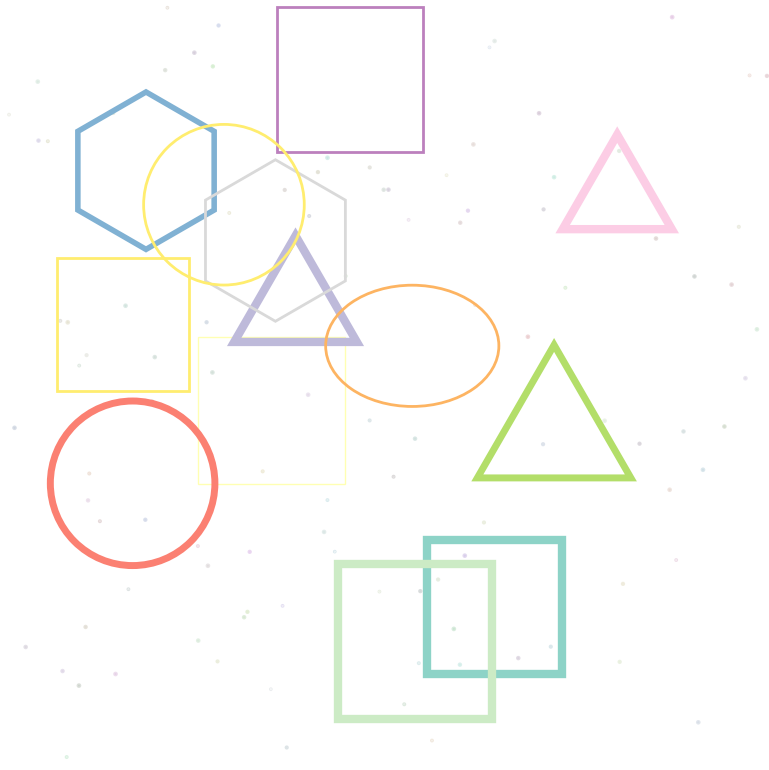[{"shape": "square", "thickness": 3, "radius": 0.44, "center": [0.642, 0.212]}, {"shape": "square", "thickness": 0.5, "radius": 0.48, "center": [0.352, 0.467]}, {"shape": "triangle", "thickness": 3, "radius": 0.46, "center": [0.384, 0.602]}, {"shape": "circle", "thickness": 2.5, "radius": 0.53, "center": [0.172, 0.372]}, {"shape": "hexagon", "thickness": 2, "radius": 0.51, "center": [0.19, 0.778]}, {"shape": "oval", "thickness": 1, "radius": 0.56, "center": [0.535, 0.551]}, {"shape": "triangle", "thickness": 2.5, "radius": 0.58, "center": [0.72, 0.437]}, {"shape": "triangle", "thickness": 3, "radius": 0.41, "center": [0.802, 0.743]}, {"shape": "hexagon", "thickness": 1, "radius": 0.52, "center": [0.358, 0.688]}, {"shape": "square", "thickness": 1, "radius": 0.47, "center": [0.455, 0.897]}, {"shape": "square", "thickness": 3, "radius": 0.5, "center": [0.539, 0.167]}, {"shape": "square", "thickness": 1, "radius": 0.43, "center": [0.159, 0.579]}, {"shape": "circle", "thickness": 1, "radius": 0.52, "center": [0.291, 0.734]}]